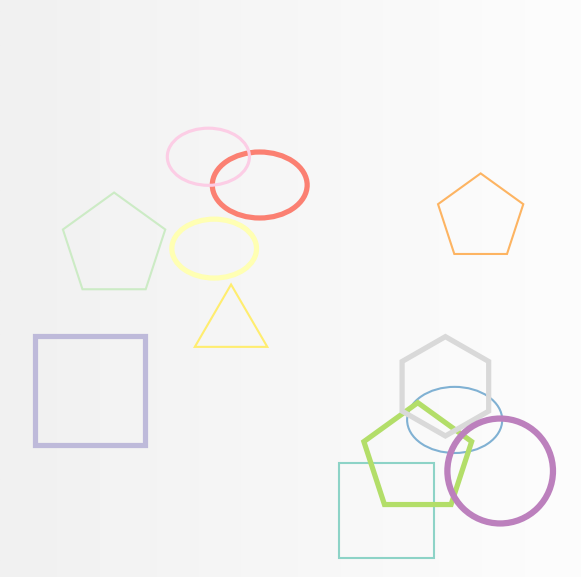[{"shape": "square", "thickness": 1, "radius": 0.41, "center": [0.665, 0.116]}, {"shape": "oval", "thickness": 2.5, "radius": 0.36, "center": [0.368, 0.569]}, {"shape": "square", "thickness": 2.5, "radius": 0.47, "center": [0.155, 0.323]}, {"shape": "oval", "thickness": 2.5, "radius": 0.41, "center": [0.447, 0.679]}, {"shape": "oval", "thickness": 1, "radius": 0.41, "center": [0.782, 0.272]}, {"shape": "pentagon", "thickness": 1, "radius": 0.39, "center": [0.827, 0.622]}, {"shape": "pentagon", "thickness": 2.5, "radius": 0.49, "center": [0.719, 0.204]}, {"shape": "oval", "thickness": 1.5, "radius": 0.35, "center": [0.359, 0.728]}, {"shape": "hexagon", "thickness": 2.5, "radius": 0.43, "center": [0.766, 0.33]}, {"shape": "circle", "thickness": 3, "radius": 0.45, "center": [0.861, 0.184]}, {"shape": "pentagon", "thickness": 1, "radius": 0.46, "center": [0.196, 0.573]}, {"shape": "triangle", "thickness": 1, "radius": 0.36, "center": [0.398, 0.435]}]